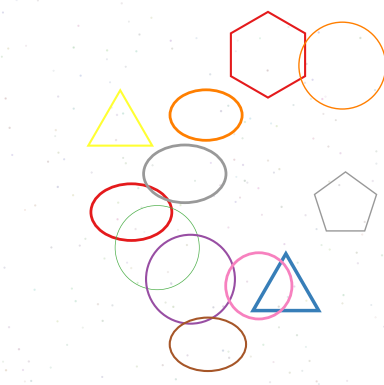[{"shape": "oval", "thickness": 2, "radius": 0.53, "center": [0.341, 0.449]}, {"shape": "hexagon", "thickness": 1.5, "radius": 0.56, "center": [0.696, 0.858]}, {"shape": "triangle", "thickness": 2.5, "radius": 0.49, "center": [0.743, 0.243]}, {"shape": "circle", "thickness": 0.5, "radius": 0.55, "center": [0.408, 0.357]}, {"shape": "circle", "thickness": 1.5, "radius": 0.58, "center": [0.495, 0.275]}, {"shape": "circle", "thickness": 1, "radius": 0.56, "center": [0.889, 0.83]}, {"shape": "oval", "thickness": 2, "radius": 0.47, "center": [0.535, 0.701]}, {"shape": "triangle", "thickness": 1.5, "radius": 0.48, "center": [0.312, 0.67]}, {"shape": "oval", "thickness": 1.5, "radius": 0.5, "center": [0.54, 0.106]}, {"shape": "circle", "thickness": 2, "radius": 0.43, "center": [0.672, 0.257]}, {"shape": "pentagon", "thickness": 1, "radius": 0.42, "center": [0.898, 0.469]}, {"shape": "oval", "thickness": 2, "radius": 0.54, "center": [0.48, 0.548]}]